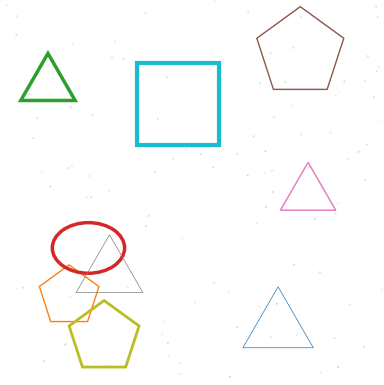[{"shape": "triangle", "thickness": 0.5, "radius": 0.53, "center": [0.722, 0.15]}, {"shape": "pentagon", "thickness": 1, "radius": 0.41, "center": [0.18, 0.231]}, {"shape": "triangle", "thickness": 2.5, "radius": 0.41, "center": [0.125, 0.78]}, {"shape": "oval", "thickness": 2.5, "radius": 0.47, "center": [0.23, 0.356]}, {"shape": "pentagon", "thickness": 1, "radius": 0.59, "center": [0.78, 0.864]}, {"shape": "triangle", "thickness": 1, "radius": 0.41, "center": [0.8, 0.495]}, {"shape": "triangle", "thickness": 0.5, "radius": 0.5, "center": [0.284, 0.29]}, {"shape": "pentagon", "thickness": 2, "radius": 0.48, "center": [0.27, 0.124]}, {"shape": "square", "thickness": 3, "radius": 0.53, "center": [0.462, 0.73]}]